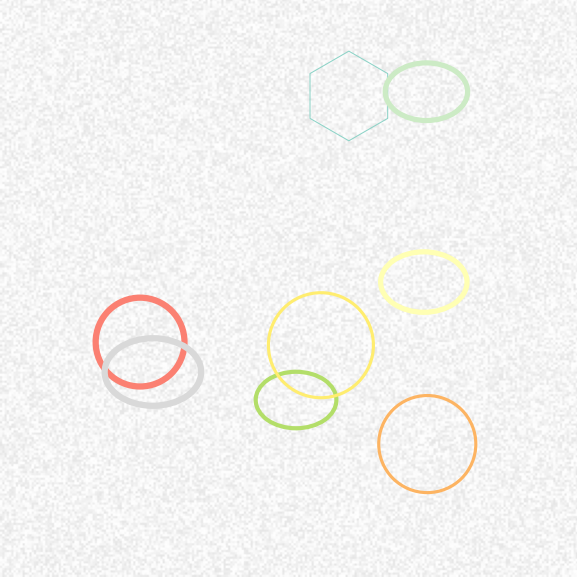[{"shape": "hexagon", "thickness": 0.5, "radius": 0.39, "center": [0.604, 0.833]}, {"shape": "oval", "thickness": 2.5, "radius": 0.37, "center": [0.734, 0.511]}, {"shape": "circle", "thickness": 3, "radius": 0.38, "center": [0.243, 0.407]}, {"shape": "circle", "thickness": 1.5, "radius": 0.42, "center": [0.74, 0.23]}, {"shape": "oval", "thickness": 2, "radius": 0.35, "center": [0.513, 0.306]}, {"shape": "oval", "thickness": 3, "radius": 0.42, "center": [0.265, 0.355]}, {"shape": "oval", "thickness": 2.5, "radius": 0.36, "center": [0.738, 0.84]}, {"shape": "circle", "thickness": 1.5, "radius": 0.45, "center": [0.556, 0.401]}]